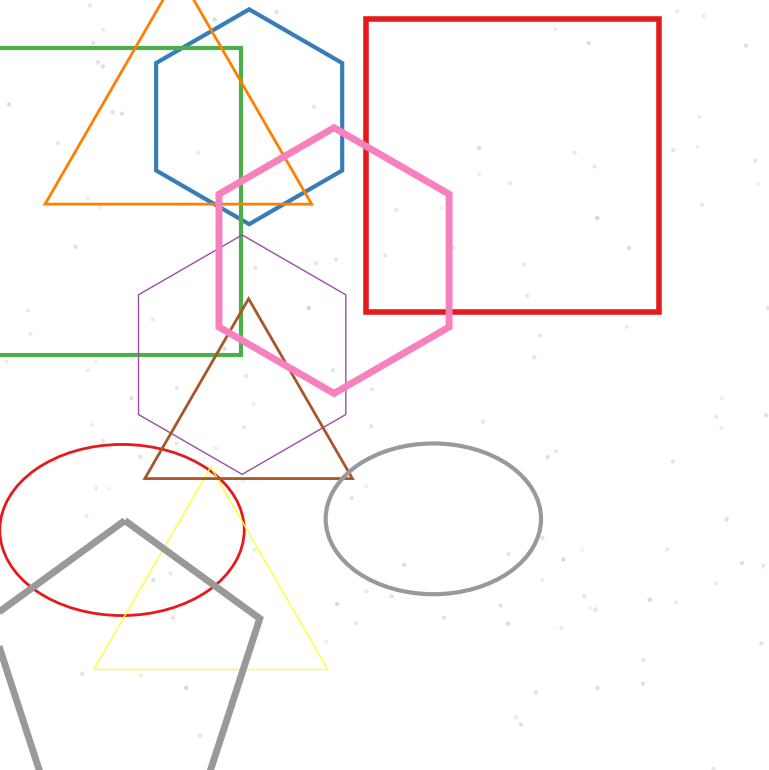[{"shape": "square", "thickness": 2, "radius": 0.95, "center": [0.665, 0.785]}, {"shape": "oval", "thickness": 1, "radius": 0.79, "center": [0.158, 0.312]}, {"shape": "hexagon", "thickness": 1.5, "radius": 0.7, "center": [0.324, 0.848]}, {"shape": "square", "thickness": 1.5, "radius": 1.0, "center": [0.113, 0.738]}, {"shape": "hexagon", "thickness": 0.5, "radius": 0.78, "center": [0.314, 0.539]}, {"shape": "triangle", "thickness": 1, "radius": 1.0, "center": [0.232, 0.835]}, {"shape": "triangle", "thickness": 0.5, "radius": 0.88, "center": [0.274, 0.218]}, {"shape": "triangle", "thickness": 1, "radius": 0.78, "center": [0.323, 0.456]}, {"shape": "hexagon", "thickness": 2.5, "radius": 0.86, "center": [0.434, 0.662]}, {"shape": "pentagon", "thickness": 2.5, "radius": 0.92, "center": [0.162, 0.14]}, {"shape": "oval", "thickness": 1.5, "radius": 0.7, "center": [0.563, 0.326]}]